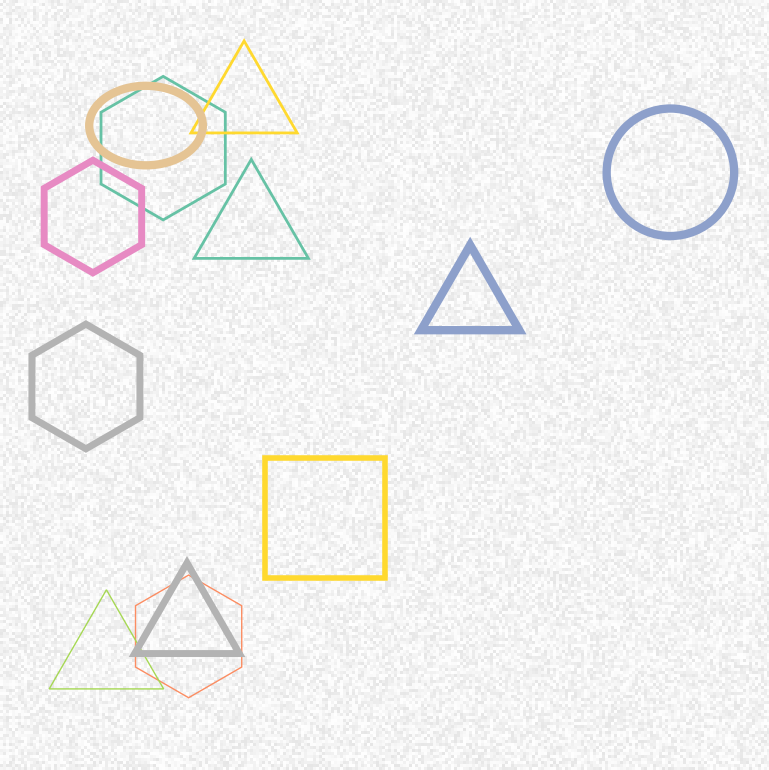[{"shape": "triangle", "thickness": 1, "radius": 0.43, "center": [0.326, 0.707]}, {"shape": "hexagon", "thickness": 1, "radius": 0.47, "center": [0.212, 0.808]}, {"shape": "hexagon", "thickness": 0.5, "radius": 0.4, "center": [0.245, 0.174]}, {"shape": "triangle", "thickness": 3, "radius": 0.37, "center": [0.611, 0.608]}, {"shape": "circle", "thickness": 3, "radius": 0.41, "center": [0.871, 0.776]}, {"shape": "hexagon", "thickness": 2.5, "radius": 0.37, "center": [0.121, 0.719]}, {"shape": "triangle", "thickness": 0.5, "radius": 0.43, "center": [0.138, 0.148]}, {"shape": "triangle", "thickness": 1, "radius": 0.4, "center": [0.317, 0.867]}, {"shape": "square", "thickness": 2, "radius": 0.39, "center": [0.423, 0.327]}, {"shape": "oval", "thickness": 3, "radius": 0.37, "center": [0.19, 0.837]}, {"shape": "hexagon", "thickness": 2.5, "radius": 0.4, "center": [0.112, 0.498]}, {"shape": "triangle", "thickness": 2.5, "radius": 0.39, "center": [0.243, 0.19]}]